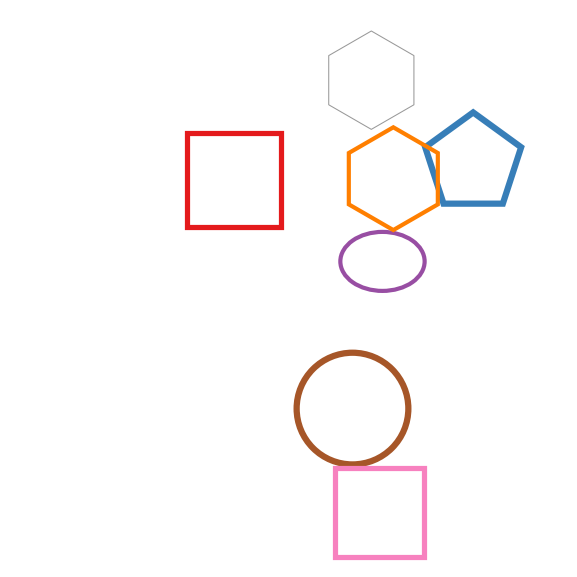[{"shape": "square", "thickness": 2.5, "radius": 0.41, "center": [0.406, 0.688]}, {"shape": "pentagon", "thickness": 3, "radius": 0.44, "center": [0.819, 0.717]}, {"shape": "oval", "thickness": 2, "radius": 0.36, "center": [0.662, 0.546]}, {"shape": "hexagon", "thickness": 2, "radius": 0.44, "center": [0.681, 0.69]}, {"shape": "circle", "thickness": 3, "radius": 0.48, "center": [0.61, 0.292]}, {"shape": "square", "thickness": 2.5, "radius": 0.39, "center": [0.657, 0.112]}, {"shape": "hexagon", "thickness": 0.5, "radius": 0.43, "center": [0.643, 0.86]}]